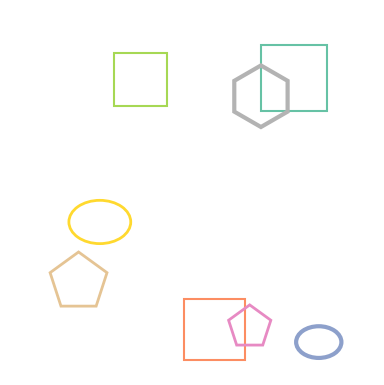[{"shape": "square", "thickness": 1.5, "radius": 0.43, "center": [0.764, 0.798]}, {"shape": "square", "thickness": 1.5, "radius": 0.4, "center": [0.557, 0.145]}, {"shape": "oval", "thickness": 3, "radius": 0.29, "center": [0.828, 0.111]}, {"shape": "pentagon", "thickness": 2, "radius": 0.29, "center": [0.649, 0.15]}, {"shape": "square", "thickness": 1.5, "radius": 0.34, "center": [0.365, 0.793]}, {"shape": "oval", "thickness": 2, "radius": 0.4, "center": [0.259, 0.423]}, {"shape": "pentagon", "thickness": 2, "radius": 0.39, "center": [0.204, 0.268]}, {"shape": "hexagon", "thickness": 3, "radius": 0.4, "center": [0.678, 0.75]}]